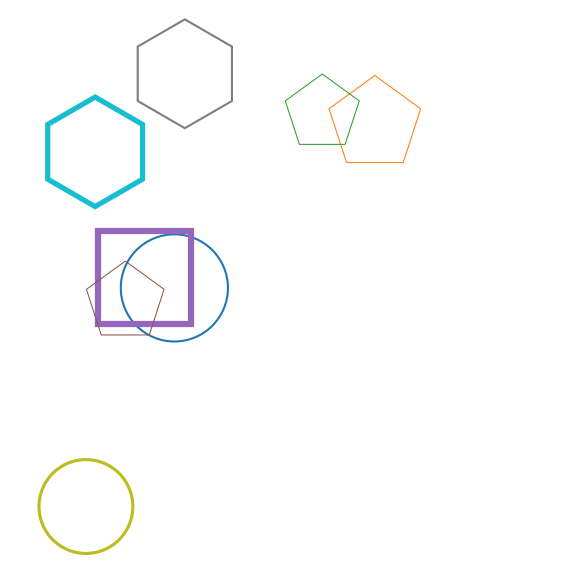[{"shape": "circle", "thickness": 1, "radius": 0.46, "center": [0.302, 0.501]}, {"shape": "pentagon", "thickness": 0.5, "radius": 0.42, "center": [0.649, 0.785]}, {"shape": "pentagon", "thickness": 0.5, "radius": 0.34, "center": [0.558, 0.804]}, {"shape": "square", "thickness": 3, "radius": 0.4, "center": [0.25, 0.519]}, {"shape": "pentagon", "thickness": 0.5, "radius": 0.35, "center": [0.217, 0.476]}, {"shape": "hexagon", "thickness": 1, "radius": 0.47, "center": [0.32, 0.871]}, {"shape": "circle", "thickness": 1.5, "radius": 0.41, "center": [0.149, 0.122]}, {"shape": "hexagon", "thickness": 2.5, "radius": 0.47, "center": [0.165, 0.736]}]